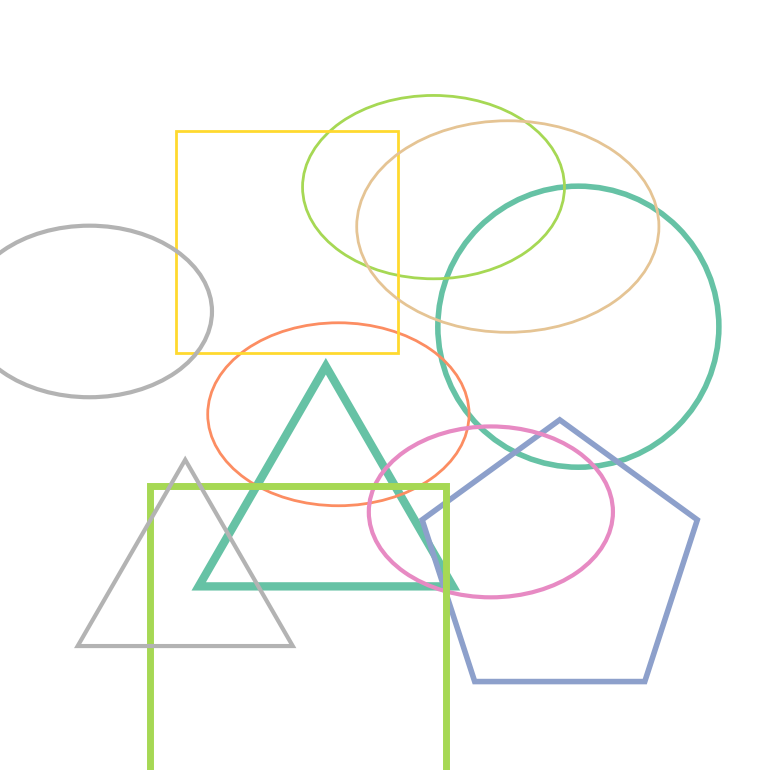[{"shape": "circle", "thickness": 2, "radius": 0.91, "center": [0.751, 0.576]}, {"shape": "triangle", "thickness": 3, "radius": 0.95, "center": [0.423, 0.334]}, {"shape": "oval", "thickness": 1, "radius": 0.85, "center": [0.439, 0.462]}, {"shape": "pentagon", "thickness": 2, "radius": 0.94, "center": [0.727, 0.267]}, {"shape": "oval", "thickness": 1.5, "radius": 0.79, "center": [0.637, 0.335]}, {"shape": "oval", "thickness": 1, "radius": 0.85, "center": [0.563, 0.757]}, {"shape": "square", "thickness": 2.5, "radius": 0.96, "center": [0.387, 0.177]}, {"shape": "square", "thickness": 1, "radius": 0.72, "center": [0.373, 0.686]}, {"shape": "oval", "thickness": 1, "radius": 0.98, "center": [0.66, 0.706]}, {"shape": "triangle", "thickness": 1.5, "radius": 0.81, "center": [0.241, 0.242]}, {"shape": "oval", "thickness": 1.5, "radius": 0.8, "center": [0.116, 0.596]}]